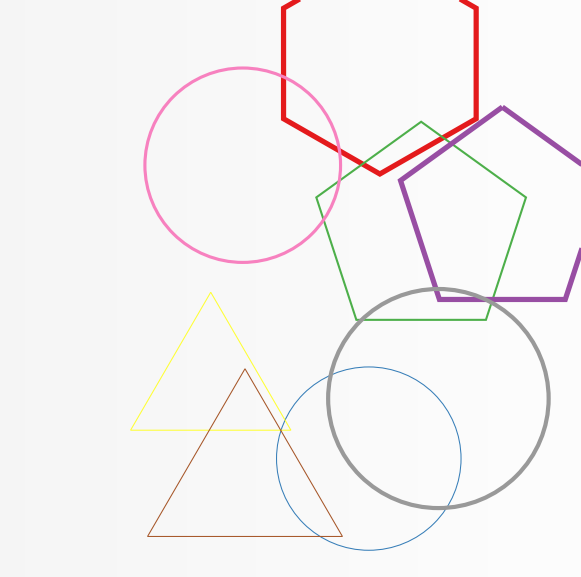[{"shape": "hexagon", "thickness": 2.5, "radius": 0.96, "center": [0.654, 0.889]}, {"shape": "circle", "thickness": 0.5, "radius": 0.79, "center": [0.634, 0.205]}, {"shape": "pentagon", "thickness": 1, "radius": 0.95, "center": [0.725, 0.599]}, {"shape": "pentagon", "thickness": 2.5, "radius": 0.92, "center": [0.864, 0.63]}, {"shape": "triangle", "thickness": 0.5, "radius": 0.8, "center": [0.363, 0.334]}, {"shape": "triangle", "thickness": 0.5, "radius": 0.97, "center": [0.421, 0.167]}, {"shape": "circle", "thickness": 1.5, "radius": 0.84, "center": [0.418, 0.713]}, {"shape": "circle", "thickness": 2, "radius": 0.95, "center": [0.754, 0.309]}]